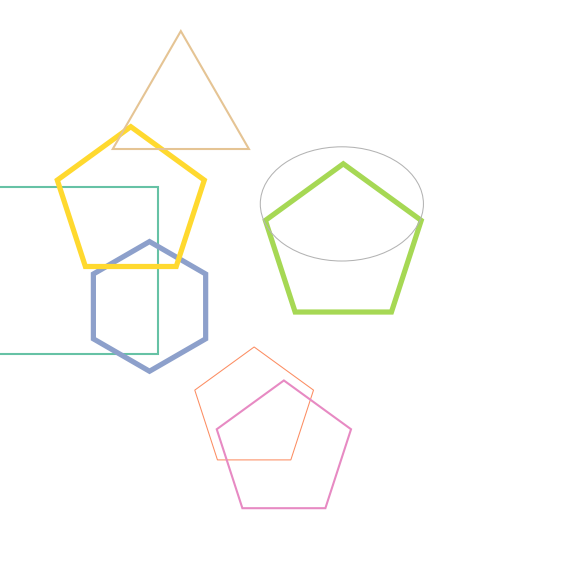[{"shape": "square", "thickness": 1, "radius": 0.72, "center": [0.128, 0.531]}, {"shape": "pentagon", "thickness": 0.5, "radius": 0.54, "center": [0.44, 0.29]}, {"shape": "hexagon", "thickness": 2.5, "radius": 0.56, "center": [0.259, 0.469]}, {"shape": "pentagon", "thickness": 1, "radius": 0.61, "center": [0.492, 0.218]}, {"shape": "pentagon", "thickness": 2.5, "radius": 0.71, "center": [0.594, 0.574]}, {"shape": "pentagon", "thickness": 2.5, "radius": 0.67, "center": [0.226, 0.646]}, {"shape": "triangle", "thickness": 1, "radius": 0.68, "center": [0.313, 0.809]}, {"shape": "oval", "thickness": 0.5, "radius": 0.71, "center": [0.592, 0.646]}]